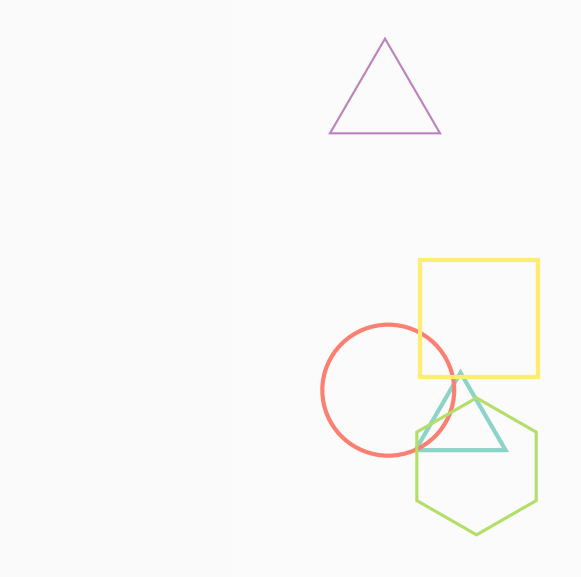[{"shape": "triangle", "thickness": 2, "radius": 0.45, "center": [0.792, 0.264]}, {"shape": "circle", "thickness": 2, "radius": 0.57, "center": [0.668, 0.324]}, {"shape": "hexagon", "thickness": 1.5, "radius": 0.59, "center": [0.82, 0.192]}, {"shape": "triangle", "thickness": 1, "radius": 0.55, "center": [0.662, 0.823]}, {"shape": "square", "thickness": 2, "radius": 0.51, "center": [0.824, 0.448]}]